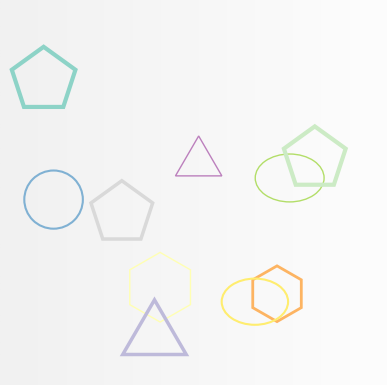[{"shape": "pentagon", "thickness": 3, "radius": 0.43, "center": [0.113, 0.792]}, {"shape": "hexagon", "thickness": 1, "radius": 0.45, "center": [0.413, 0.254]}, {"shape": "triangle", "thickness": 2.5, "radius": 0.47, "center": [0.399, 0.127]}, {"shape": "circle", "thickness": 1.5, "radius": 0.38, "center": [0.138, 0.482]}, {"shape": "hexagon", "thickness": 2, "radius": 0.36, "center": [0.715, 0.237]}, {"shape": "oval", "thickness": 1, "radius": 0.44, "center": [0.748, 0.538]}, {"shape": "pentagon", "thickness": 2.5, "radius": 0.42, "center": [0.314, 0.447]}, {"shape": "triangle", "thickness": 1, "radius": 0.35, "center": [0.513, 0.578]}, {"shape": "pentagon", "thickness": 3, "radius": 0.42, "center": [0.812, 0.588]}, {"shape": "oval", "thickness": 1.5, "radius": 0.43, "center": [0.658, 0.216]}]